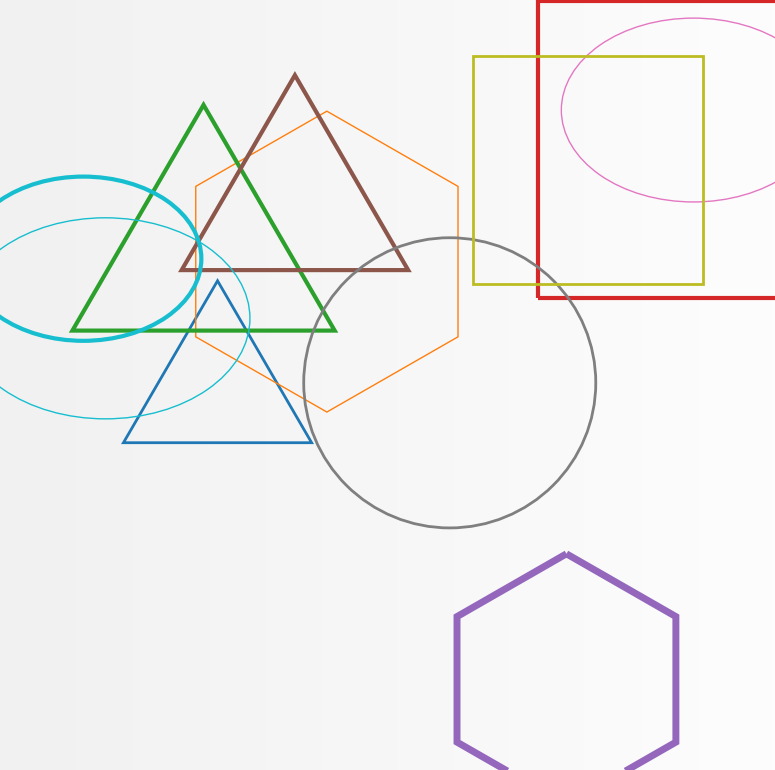[{"shape": "triangle", "thickness": 1, "radius": 0.7, "center": [0.281, 0.495]}, {"shape": "hexagon", "thickness": 0.5, "radius": 0.98, "center": [0.422, 0.66]}, {"shape": "triangle", "thickness": 1.5, "radius": 0.98, "center": [0.263, 0.668]}, {"shape": "square", "thickness": 1.5, "radius": 0.96, "center": [0.886, 0.806]}, {"shape": "hexagon", "thickness": 2.5, "radius": 0.82, "center": [0.731, 0.118]}, {"shape": "triangle", "thickness": 1.5, "radius": 0.84, "center": [0.381, 0.734]}, {"shape": "oval", "thickness": 0.5, "radius": 0.85, "center": [0.895, 0.857]}, {"shape": "circle", "thickness": 1, "radius": 0.94, "center": [0.58, 0.503]}, {"shape": "square", "thickness": 1, "radius": 0.74, "center": [0.758, 0.779]}, {"shape": "oval", "thickness": 1.5, "radius": 0.76, "center": [0.107, 0.664]}, {"shape": "oval", "thickness": 0.5, "radius": 0.93, "center": [0.136, 0.587]}]